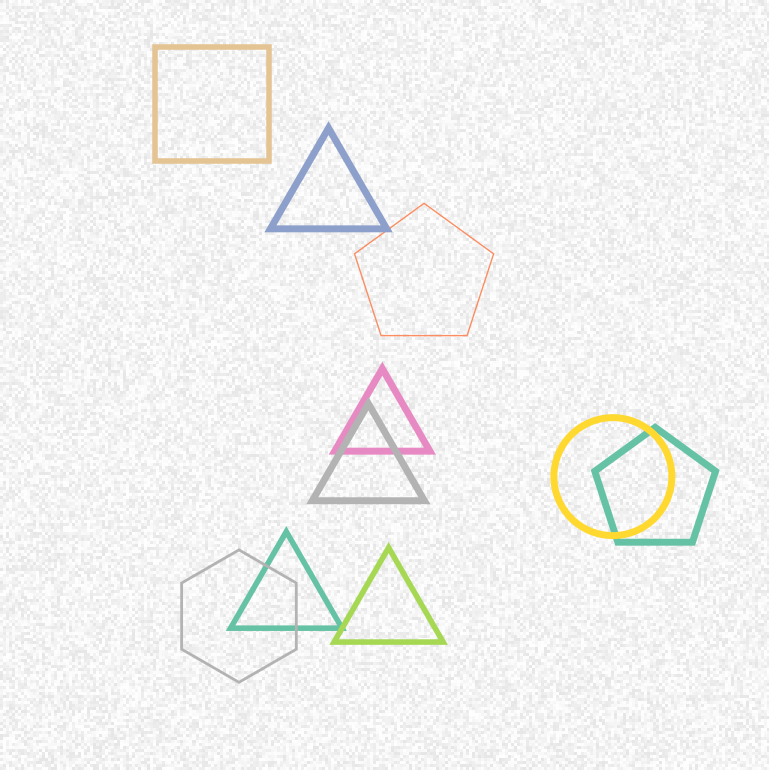[{"shape": "triangle", "thickness": 2, "radius": 0.42, "center": [0.372, 0.226]}, {"shape": "pentagon", "thickness": 2.5, "radius": 0.41, "center": [0.851, 0.363]}, {"shape": "pentagon", "thickness": 0.5, "radius": 0.47, "center": [0.551, 0.641]}, {"shape": "triangle", "thickness": 2.5, "radius": 0.44, "center": [0.427, 0.746]}, {"shape": "triangle", "thickness": 2.5, "radius": 0.36, "center": [0.496, 0.45]}, {"shape": "triangle", "thickness": 2, "radius": 0.41, "center": [0.505, 0.207]}, {"shape": "circle", "thickness": 2.5, "radius": 0.38, "center": [0.796, 0.381]}, {"shape": "square", "thickness": 2, "radius": 0.37, "center": [0.275, 0.865]}, {"shape": "hexagon", "thickness": 1, "radius": 0.43, "center": [0.31, 0.2]}, {"shape": "triangle", "thickness": 2.5, "radius": 0.42, "center": [0.478, 0.392]}]